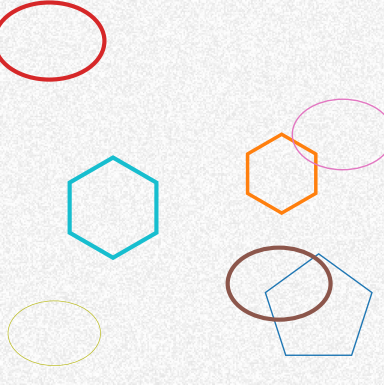[{"shape": "pentagon", "thickness": 1, "radius": 0.73, "center": [0.828, 0.195]}, {"shape": "hexagon", "thickness": 2.5, "radius": 0.51, "center": [0.732, 0.549]}, {"shape": "oval", "thickness": 3, "radius": 0.72, "center": [0.128, 0.893]}, {"shape": "oval", "thickness": 3, "radius": 0.67, "center": [0.725, 0.263]}, {"shape": "oval", "thickness": 1, "radius": 0.65, "center": [0.89, 0.651]}, {"shape": "oval", "thickness": 0.5, "radius": 0.6, "center": [0.141, 0.134]}, {"shape": "hexagon", "thickness": 3, "radius": 0.65, "center": [0.294, 0.461]}]